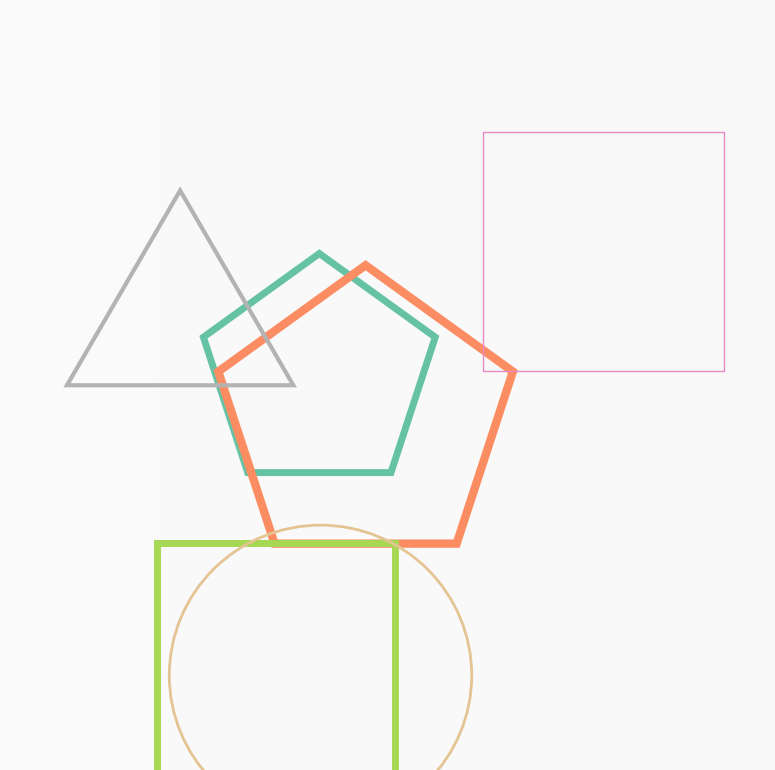[{"shape": "pentagon", "thickness": 2.5, "radius": 0.79, "center": [0.412, 0.513]}, {"shape": "pentagon", "thickness": 3, "radius": 1.0, "center": [0.472, 0.456]}, {"shape": "square", "thickness": 0.5, "radius": 0.78, "center": [0.779, 0.673]}, {"shape": "square", "thickness": 2.5, "radius": 0.77, "center": [0.356, 0.142]}, {"shape": "circle", "thickness": 1, "radius": 0.98, "center": [0.414, 0.123]}, {"shape": "triangle", "thickness": 1.5, "radius": 0.84, "center": [0.232, 0.584]}]